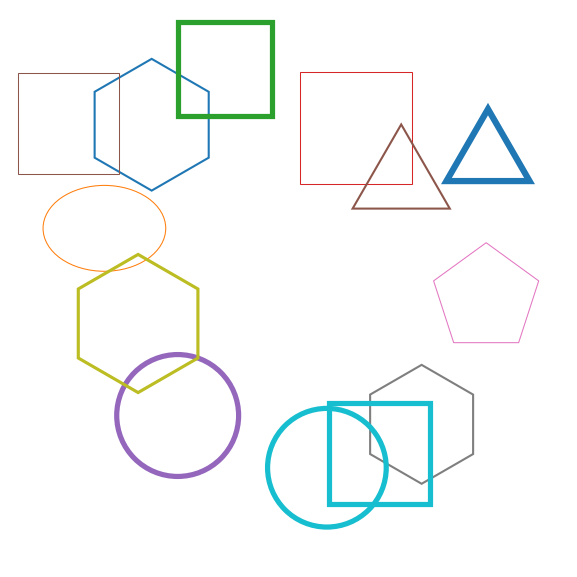[{"shape": "triangle", "thickness": 3, "radius": 0.42, "center": [0.845, 0.727]}, {"shape": "hexagon", "thickness": 1, "radius": 0.57, "center": [0.263, 0.783]}, {"shape": "oval", "thickness": 0.5, "radius": 0.53, "center": [0.181, 0.604]}, {"shape": "square", "thickness": 2.5, "radius": 0.41, "center": [0.389, 0.88]}, {"shape": "square", "thickness": 0.5, "radius": 0.48, "center": [0.616, 0.777]}, {"shape": "circle", "thickness": 2.5, "radius": 0.53, "center": [0.308, 0.28]}, {"shape": "triangle", "thickness": 1, "radius": 0.49, "center": [0.695, 0.686]}, {"shape": "square", "thickness": 0.5, "radius": 0.44, "center": [0.119, 0.785]}, {"shape": "pentagon", "thickness": 0.5, "radius": 0.48, "center": [0.842, 0.483]}, {"shape": "hexagon", "thickness": 1, "radius": 0.51, "center": [0.73, 0.264]}, {"shape": "hexagon", "thickness": 1.5, "radius": 0.6, "center": [0.239, 0.439]}, {"shape": "square", "thickness": 2.5, "radius": 0.44, "center": [0.657, 0.213]}, {"shape": "circle", "thickness": 2.5, "radius": 0.51, "center": [0.566, 0.189]}]